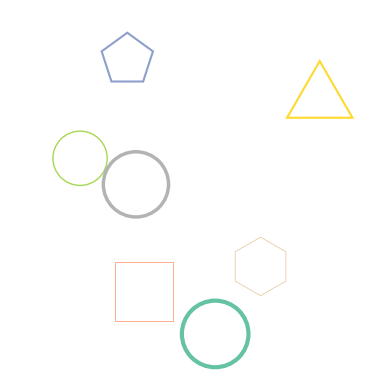[{"shape": "circle", "thickness": 3, "radius": 0.43, "center": [0.559, 0.133]}, {"shape": "square", "thickness": 0.5, "radius": 0.38, "center": [0.374, 0.243]}, {"shape": "pentagon", "thickness": 1.5, "radius": 0.35, "center": [0.331, 0.845]}, {"shape": "circle", "thickness": 1, "radius": 0.35, "center": [0.208, 0.589]}, {"shape": "triangle", "thickness": 1.5, "radius": 0.49, "center": [0.831, 0.743]}, {"shape": "hexagon", "thickness": 0.5, "radius": 0.38, "center": [0.677, 0.308]}, {"shape": "circle", "thickness": 2.5, "radius": 0.42, "center": [0.353, 0.521]}]